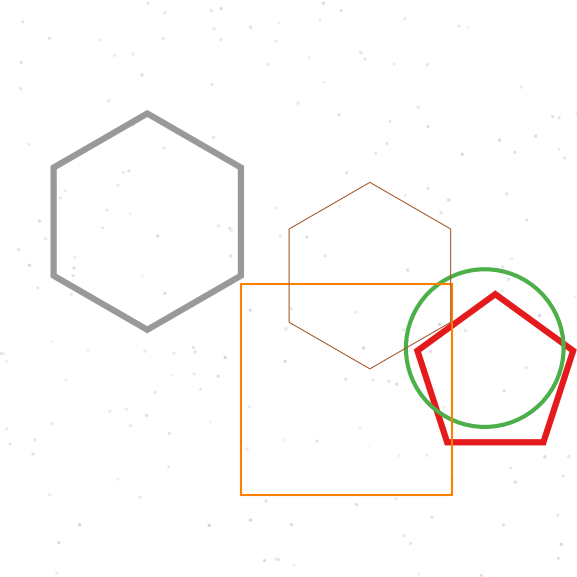[{"shape": "pentagon", "thickness": 3, "radius": 0.71, "center": [0.858, 0.348]}, {"shape": "circle", "thickness": 2, "radius": 0.68, "center": [0.839, 0.396]}, {"shape": "square", "thickness": 1, "radius": 0.91, "center": [0.6, 0.325]}, {"shape": "hexagon", "thickness": 0.5, "radius": 0.81, "center": [0.64, 0.522]}, {"shape": "hexagon", "thickness": 3, "radius": 0.94, "center": [0.255, 0.615]}]